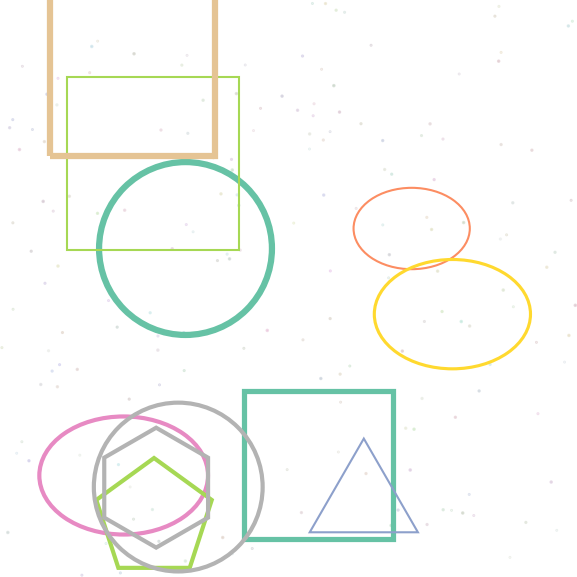[{"shape": "circle", "thickness": 3, "radius": 0.75, "center": [0.321, 0.569]}, {"shape": "square", "thickness": 2.5, "radius": 0.64, "center": [0.551, 0.193]}, {"shape": "oval", "thickness": 1, "radius": 0.5, "center": [0.713, 0.603]}, {"shape": "triangle", "thickness": 1, "radius": 0.54, "center": [0.63, 0.132]}, {"shape": "oval", "thickness": 2, "radius": 0.73, "center": [0.214, 0.176]}, {"shape": "pentagon", "thickness": 2, "radius": 0.53, "center": [0.267, 0.101]}, {"shape": "square", "thickness": 1, "radius": 0.75, "center": [0.265, 0.716]}, {"shape": "oval", "thickness": 1.5, "radius": 0.68, "center": [0.783, 0.455]}, {"shape": "square", "thickness": 3, "radius": 0.71, "center": [0.23, 0.871]}, {"shape": "hexagon", "thickness": 2, "radius": 0.52, "center": [0.27, 0.155]}, {"shape": "circle", "thickness": 2, "radius": 0.73, "center": [0.309, 0.156]}]